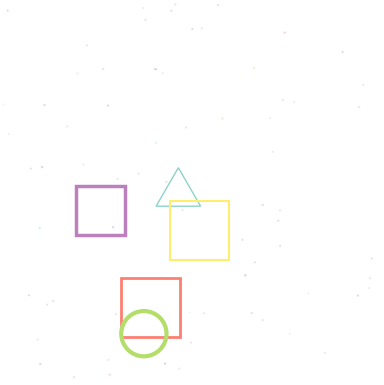[{"shape": "triangle", "thickness": 1, "radius": 0.33, "center": [0.463, 0.498]}, {"shape": "square", "thickness": 2, "radius": 0.39, "center": [0.391, 0.202]}, {"shape": "circle", "thickness": 3, "radius": 0.29, "center": [0.374, 0.133]}, {"shape": "square", "thickness": 2.5, "radius": 0.32, "center": [0.261, 0.453]}, {"shape": "square", "thickness": 1.5, "radius": 0.38, "center": [0.518, 0.4]}]